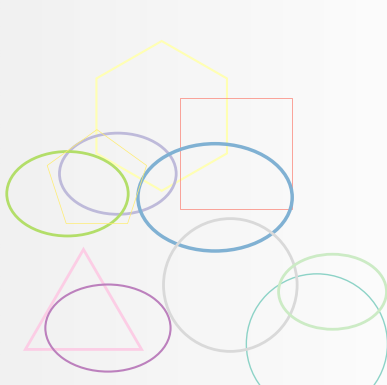[{"shape": "circle", "thickness": 1, "radius": 0.91, "center": [0.818, 0.107]}, {"shape": "hexagon", "thickness": 1.5, "radius": 0.97, "center": [0.417, 0.699]}, {"shape": "oval", "thickness": 2, "radius": 0.75, "center": [0.304, 0.549]}, {"shape": "square", "thickness": 0.5, "radius": 0.72, "center": [0.609, 0.602]}, {"shape": "oval", "thickness": 2.5, "radius": 1.0, "center": [0.555, 0.487]}, {"shape": "oval", "thickness": 2, "radius": 0.78, "center": [0.174, 0.497]}, {"shape": "triangle", "thickness": 2, "radius": 0.87, "center": [0.215, 0.179]}, {"shape": "circle", "thickness": 2, "radius": 0.86, "center": [0.594, 0.26]}, {"shape": "oval", "thickness": 1.5, "radius": 0.81, "center": [0.279, 0.148]}, {"shape": "oval", "thickness": 2, "radius": 0.7, "center": [0.858, 0.242]}, {"shape": "pentagon", "thickness": 0.5, "radius": 0.67, "center": [0.25, 0.529]}]